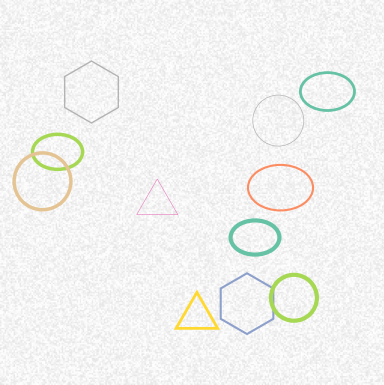[{"shape": "oval", "thickness": 2, "radius": 0.35, "center": [0.85, 0.762]}, {"shape": "oval", "thickness": 3, "radius": 0.32, "center": [0.662, 0.383]}, {"shape": "oval", "thickness": 1.5, "radius": 0.42, "center": [0.729, 0.513]}, {"shape": "hexagon", "thickness": 1.5, "radius": 0.39, "center": [0.642, 0.211]}, {"shape": "triangle", "thickness": 0.5, "radius": 0.31, "center": [0.408, 0.473]}, {"shape": "oval", "thickness": 2.5, "radius": 0.33, "center": [0.15, 0.606]}, {"shape": "circle", "thickness": 3, "radius": 0.3, "center": [0.763, 0.227]}, {"shape": "triangle", "thickness": 2, "radius": 0.31, "center": [0.511, 0.178]}, {"shape": "circle", "thickness": 2.5, "radius": 0.37, "center": [0.11, 0.529]}, {"shape": "circle", "thickness": 0.5, "radius": 0.33, "center": [0.723, 0.687]}, {"shape": "hexagon", "thickness": 1, "radius": 0.4, "center": [0.238, 0.761]}]